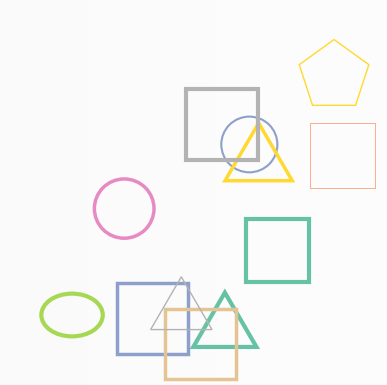[{"shape": "triangle", "thickness": 3, "radius": 0.47, "center": [0.58, 0.146]}, {"shape": "square", "thickness": 3, "radius": 0.4, "center": [0.716, 0.349]}, {"shape": "square", "thickness": 0.5, "radius": 0.42, "center": [0.884, 0.597]}, {"shape": "circle", "thickness": 1.5, "radius": 0.36, "center": [0.643, 0.625]}, {"shape": "square", "thickness": 2.5, "radius": 0.46, "center": [0.395, 0.172]}, {"shape": "circle", "thickness": 2.5, "radius": 0.38, "center": [0.321, 0.458]}, {"shape": "oval", "thickness": 3, "radius": 0.4, "center": [0.186, 0.182]}, {"shape": "pentagon", "thickness": 1, "radius": 0.47, "center": [0.862, 0.803]}, {"shape": "triangle", "thickness": 2.5, "radius": 0.5, "center": [0.667, 0.581]}, {"shape": "square", "thickness": 2.5, "radius": 0.45, "center": [0.517, 0.106]}, {"shape": "square", "thickness": 3, "radius": 0.47, "center": [0.574, 0.677]}, {"shape": "triangle", "thickness": 1, "radius": 0.46, "center": [0.468, 0.19]}]